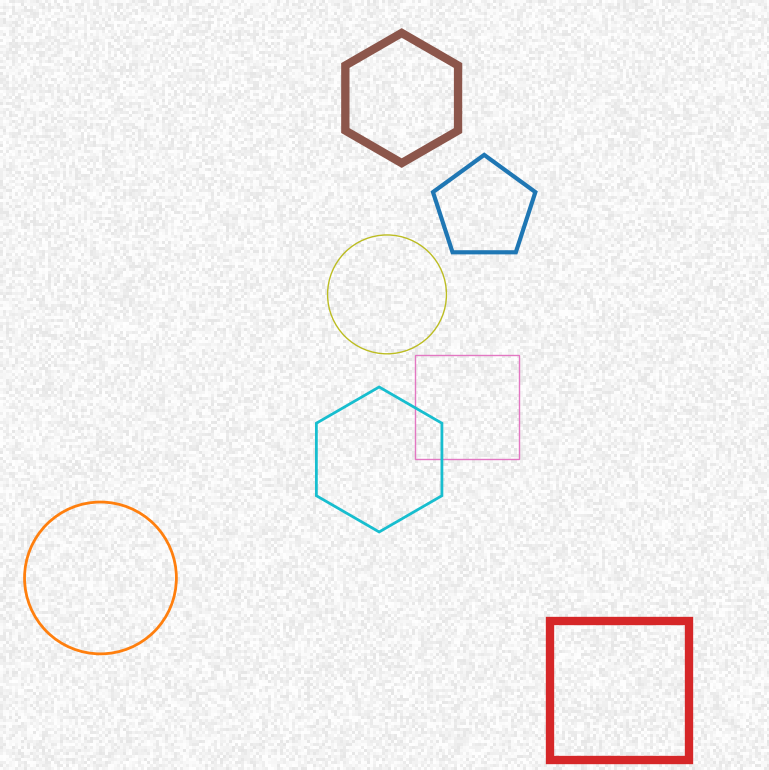[{"shape": "pentagon", "thickness": 1.5, "radius": 0.35, "center": [0.629, 0.729]}, {"shape": "circle", "thickness": 1, "radius": 0.49, "center": [0.13, 0.249]}, {"shape": "square", "thickness": 3, "radius": 0.45, "center": [0.804, 0.103]}, {"shape": "hexagon", "thickness": 3, "radius": 0.42, "center": [0.522, 0.873]}, {"shape": "square", "thickness": 0.5, "radius": 0.34, "center": [0.607, 0.471]}, {"shape": "circle", "thickness": 0.5, "radius": 0.39, "center": [0.503, 0.618]}, {"shape": "hexagon", "thickness": 1, "radius": 0.47, "center": [0.492, 0.403]}]